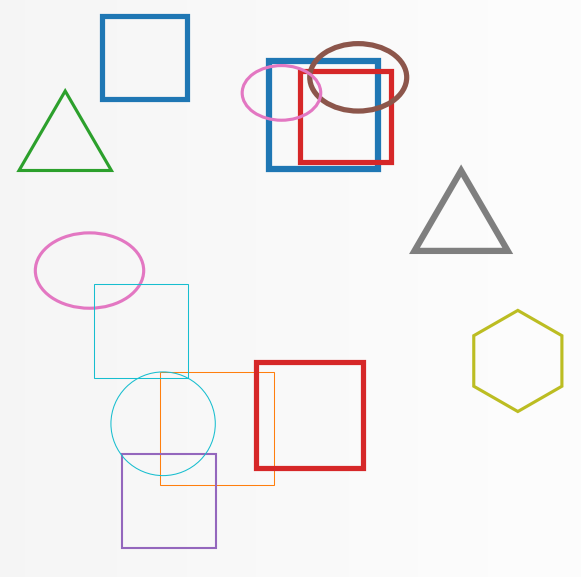[{"shape": "square", "thickness": 2.5, "radius": 0.36, "center": [0.249, 0.899]}, {"shape": "square", "thickness": 3, "radius": 0.47, "center": [0.557, 0.8]}, {"shape": "square", "thickness": 0.5, "radius": 0.49, "center": [0.373, 0.257]}, {"shape": "triangle", "thickness": 1.5, "radius": 0.46, "center": [0.112, 0.75]}, {"shape": "square", "thickness": 2.5, "radius": 0.39, "center": [0.594, 0.798]}, {"shape": "square", "thickness": 2.5, "radius": 0.46, "center": [0.533, 0.281]}, {"shape": "square", "thickness": 1, "radius": 0.4, "center": [0.291, 0.132]}, {"shape": "oval", "thickness": 2.5, "radius": 0.42, "center": [0.616, 0.865]}, {"shape": "oval", "thickness": 1.5, "radius": 0.47, "center": [0.154, 0.531]}, {"shape": "oval", "thickness": 1.5, "radius": 0.34, "center": [0.484, 0.838]}, {"shape": "triangle", "thickness": 3, "radius": 0.46, "center": [0.793, 0.611]}, {"shape": "hexagon", "thickness": 1.5, "radius": 0.44, "center": [0.891, 0.374]}, {"shape": "square", "thickness": 0.5, "radius": 0.41, "center": [0.243, 0.426]}, {"shape": "circle", "thickness": 0.5, "radius": 0.45, "center": [0.281, 0.265]}]